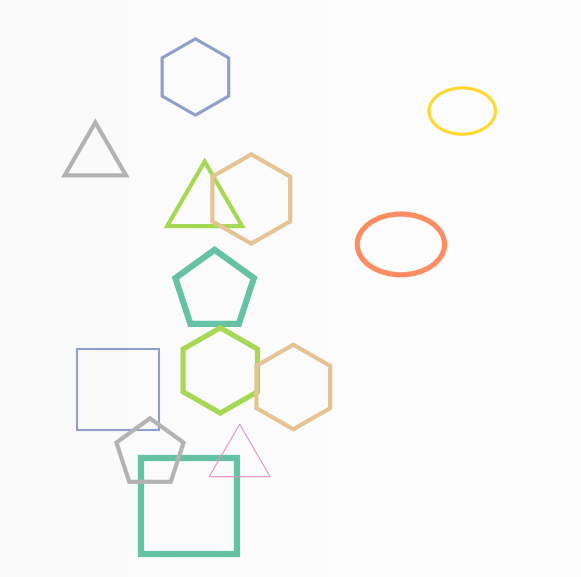[{"shape": "pentagon", "thickness": 3, "radius": 0.35, "center": [0.369, 0.496]}, {"shape": "square", "thickness": 3, "radius": 0.41, "center": [0.325, 0.123]}, {"shape": "oval", "thickness": 2.5, "radius": 0.38, "center": [0.69, 0.576]}, {"shape": "square", "thickness": 1, "radius": 0.35, "center": [0.203, 0.324]}, {"shape": "hexagon", "thickness": 1.5, "radius": 0.33, "center": [0.336, 0.866]}, {"shape": "triangle", "thickness": 0.5, "radius": 0.3, "center": [0.412, 0.204]}, {"shape": "hexagon", "thickness": 2.5, "radius": 0.37, "center": [0.379, 0.358]}, {"shape": "triangle", "thickness": 2, "radius": 0.37, "center": [0.352, 0.645]}, {"shape": "oval", "thickness": 1.5, "radius": 0.29, "center": [0.795, 0.807]}, {"shape": "hexagon", "thickness": 2, "radius": 0.37, "center": [0.505, 0.329]}, {"shape": "hexagon", "thickness": 2, "radius": 0.39, "center": [0.432, 0.655]}, {"shape": "pentagon", "thickness": 2, "radius": 0.3, "center": [0.258, 0.214]}, {"shape": "triangle", "thickness": 2, "radius": 0.3, "center": [0.164, 0.726]}]